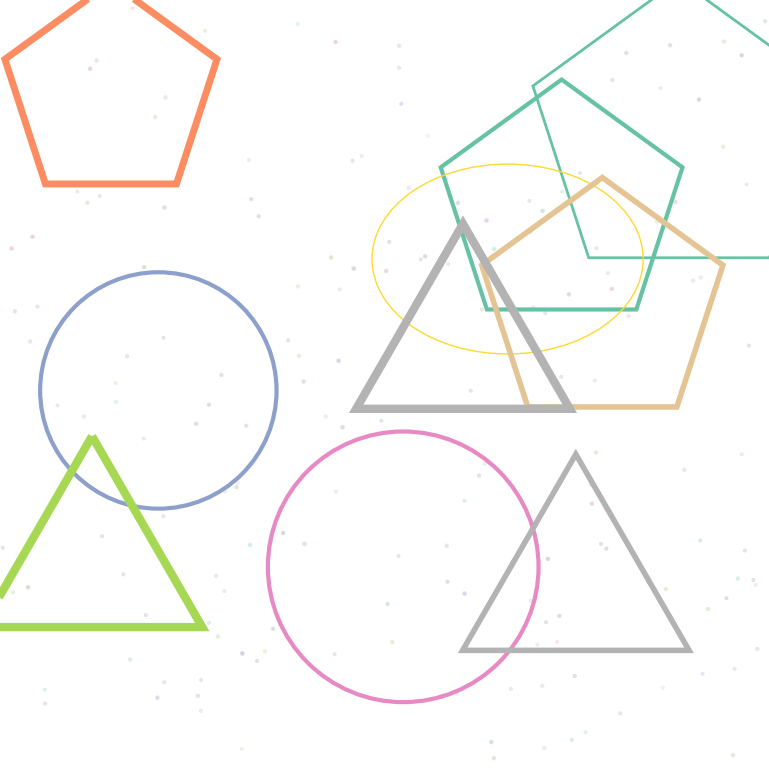[{"shape": "pentagon", "thickness": 1.5, "radius": 0.83, "center": [0.729, 0.732]}, {"shape": "pentagon", "thickness": 1, "radius": 1.0, "center": [0.882, 0.827]}, {"shape": "pentagon", "thickness": 2.5, "radius": 0.72, "center": [0.144, 0.878]}, {"shape": "circle", "thickness": 1.5, "radius": 0.77, "center": [0.206, 0.493]}, {"shape": "circle", "thickness": 1.5, "radius": 0.88, "center": [0.524, 0.264]}, {"shape": "triangle", "thickness": 3, "radius": 0.83, "center": [0.12, 0.268]}, {"shape": "oval", "thickness": 0.5, "radius": 0.88, "center": [0.659, 0.664]}, {"shape": "pentagon", "thickness": 2, "radius": 0.82, "center": [0.782, 0.605]}, {"shape": "triangle", "thickness": 2, "radius": 0.85, "center": [0.748, 0.24]}, {"shape": "triangle", "thickness": 3, "radius": 0.8, "center": [0.601, 0.549]}]